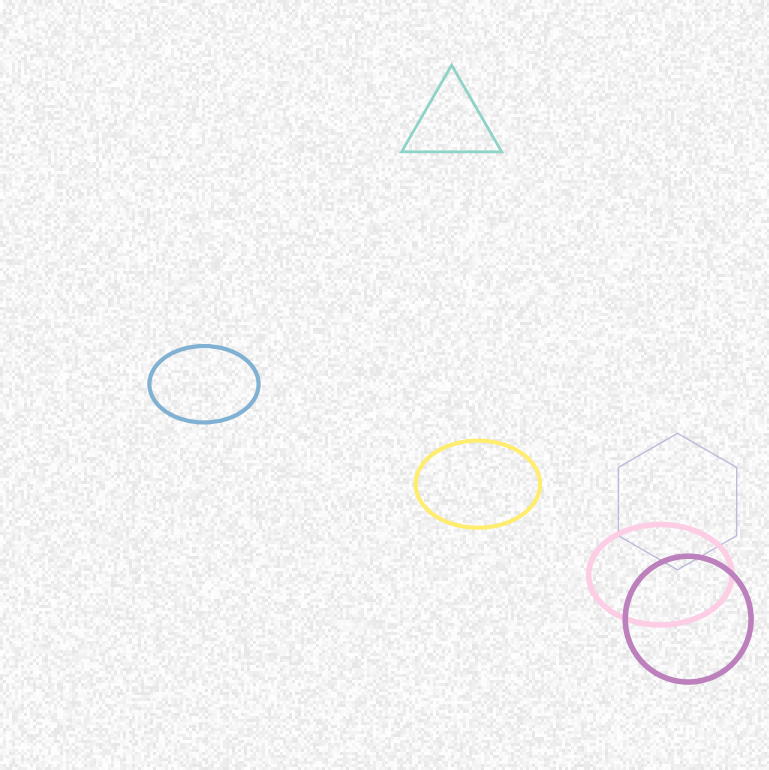[{"shape": "triangle", "thickness": 1, "radius": 0.38, "center": [0.587, 0.84]}, {"shape": "hexagon", "thickness": 0.5, "radius": 0.44, "center": [0.88, 0.349]}, {"shape": "oval", "thickness": 1.5, "radius": 0.35, "center": [0.265, 0.501]}, {"shape": "oval", "thickness": 2, "radius": 0.47, "center": [0.858, 0.254]}, {"shape": "circle", "thickness": 2, "radius": 0.41, "center": [0.894, 0.196]}, {"shape": "oval", "thickness": 1.5, "radius": 0.4, "center": [0.621, 0.371]}]